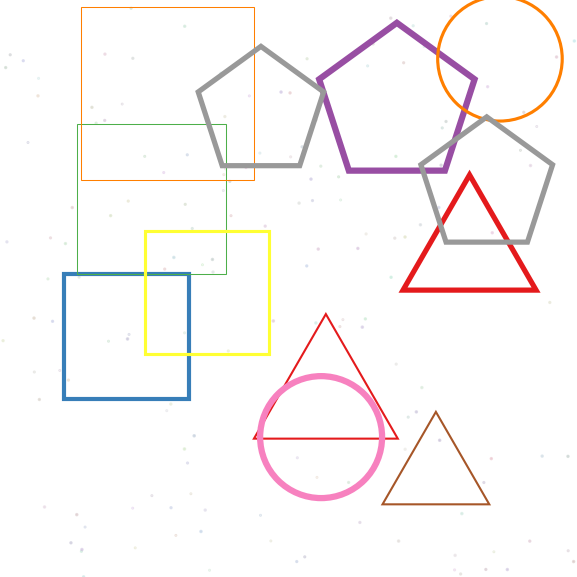[{"shape": "triangle", "thickness": 1, "radius": 0.72, "center": [0.564, 0.311]}, {"shape": "triangle", "thickness": 2.5, "radius": 0.67, "center": [0.813, 0.563]}, {"shape": "square", "thickness": 2, "radius": 0.54, "center": [0.219, 0.417]}, {"shape": "square", "thickness": 0.5, "radius": 0.65, "center": [0.262, 0.654]}, {"shape": "pentagon", "thickness": 3, "radius": 0.71, "center": [0.687, 0.818]}, {"shape": "square", "thickness": 0.5, "radius": 0.75, "center": [0.29, 0.837]}, {"shape": "circle", "thickness": 1.5, "radius": 0.54, "center": [0.866, 0.897]}, {"shape": "square", "thickness": 1.5, "radius": 0.54, "center": [0.359, 0.493]}, {"shape": "triangle", "thickness": 1, "radius": 0.53, "center": [0.755, 0.179]}, {"shape": "circle", "thickness": 3, "radius": 0.53, "center": [0.556, 0.242]}, {"shape": "pentagon", "thickness": 2.5, "radius": 0.57, "center": [0.452, 0.805]}, {"shape": "pentagon", "thickness": 2.5, "radius": 0.6, "center": [0.843, 0.677]}]